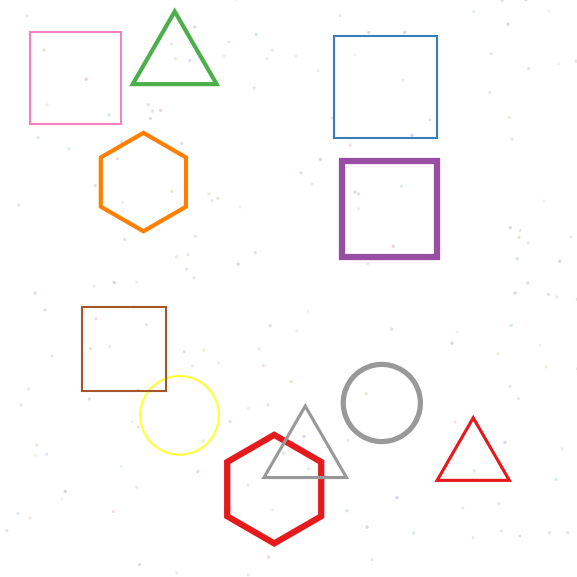[{"shape": "hexagon", "thickness": 3, "radius": 0.47, "center": [0.475, 0.152]}, {"shape": "triangle", "thickness": 1.5, "radius": 0.36, "center": [0.819, 0.203]}, {"shape": "square", "thickness": 1, "radius": 0.44, "center": [0.668, 0.848]}, {"shape": "triangle", "thickness": 2, "radius": 0.42, "center": [0.303, 0.895]}, {"shape": "square", "thickness": 3, "radius": 0.41, "center": [0.675, 0.637]}, {"shape": "hexagon", "thickness": 2, "radius": 0.43, "center": [0.248, 0.684]}, {"shape": "circle", "thickness": 1, "radius": 0.34, "center": [0.311, 0.28]}, {"shape": "square", "thickness": 1, "radius": 0.36, "center": [0.214, 0.395]}, {"shape": "square", "thickness": 1, "radius": 0.4, "center": [0.131, 0.864]}, {"shape": "triangle", "thickness": 1.5, "radius": 0.41, "center": [0.529, 0.213]}, {"shape": "circle", "thickness": 2.5, "radius": 0.33, "center": [0.661, 0.301]}]